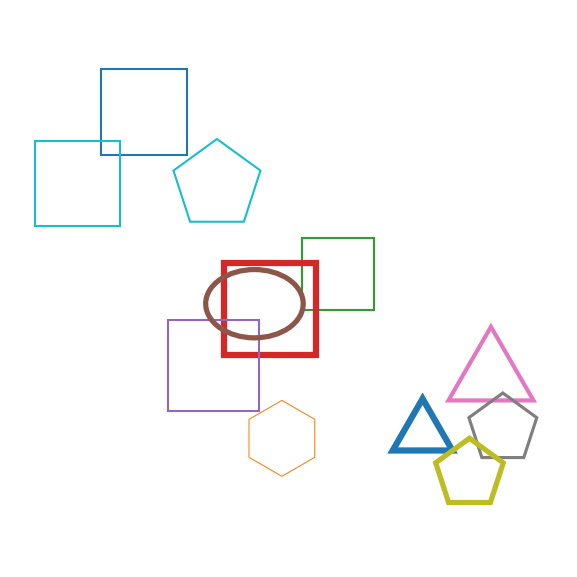[{"shape": "square", "thickness": 1, "radius": 0.37, "center": [0.25, 0.806]}, {"shape": "triangle", "thickness": 3, "radius": 0.3, "center": [0.732, 0.249]}, {"shape": "hexagon", "thickness": 0.5, "radius": 0.33, "center": [0.488, 0.24]}, {"shape": "square", "thickness": 1, "radius": 0.31, "center": [0.585, 0.525]}, {"shape": "square", "thickness": 3, "radius": 0.4, "center": [0.467, 0.464]}, {"shape": "square", "thickness": 1, "radius": 0.39, "center": [0.37, 0.366]}, {"shape": "oval", "thickness": 2.5, "radius": 0.42, "center": [0.441, 0.473]}, {"shape": "triangle", "thickness": 2, "radius": 0.43, "center": [0.85, 0.348]}, {"shape": "pentagon", "thickness": 1.5, "radius": 0.31, "center": [0.871, 0.257]}, {"shape": "pentagon", "thickness": 2.5, "radius": 0.31, "center": [0.813, 0.179]}, {"shape": "square", "thickness": 1, "radius": 0.37, "center": [0.134, 0.682]}, {"shape": "pentagon", "thickness": 1, "radius": 0.4, "center": [0.376, 0.679]}]